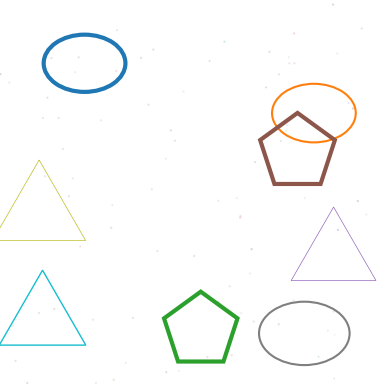[{"shape": "oval", "thickness": 3, "radius": 0.53, "center": [0.22, 0.836]}, {"shape": "oval", "thickness": 1.5, "radius": 0.54, "center": [0.815, 0.706]}, {"shape": "pentagon", "thickness": 3, "radius": 0.5, "center": [0.521, 0.142]}, {"shape": "triangle", "thickness": 0.5, "radius": 0.64, "center": [0.866, 0.335]}, {"shape": "pentagon", "thickness": 3, "radius": 0.51, "center": [0.773, 0.605]}, {"shape": "oval", "thickness": 1.5, "radius": 0.59, "center": [0.79, 0.134]}, {"shape": "triangle", "thickness": 0.5, "radius": 0.7, "center": [0.102, 0.445]}, {"shape": "triangle", "thickness": 1, "radius": 0.65, "center": [0.11, 0.168]}]